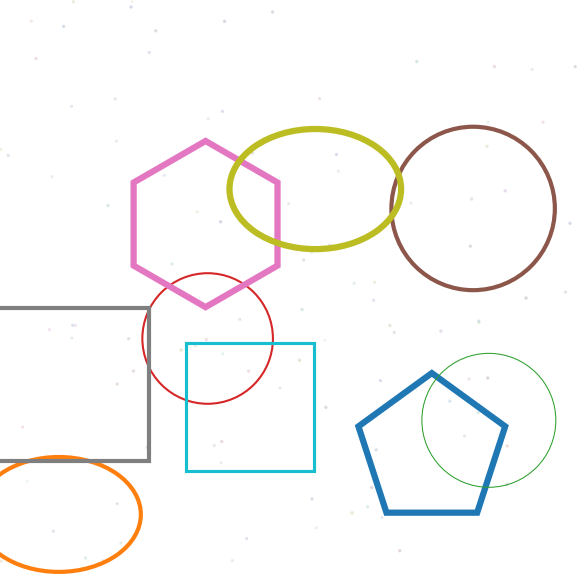[{"shape": "pentagon", "thickness": 3, "radius": 0.67, "center": [0.748, 0.219]}, {"shape": "oval", "thickness": 2, "radius": 0.71, "center": [0.102, 0.108]}, {"shape": "circle", "thickness": 0.5, "radius": 0.58, "center": [0.846, 0.271]}, {"shape": "circle", "thickness": 1, "radius": 0.57, "center": [0.36, 0.413]}, {"shape": "circle", "thickness": 2, "radius": 0.71, "center": [0.819, 0.638]}, {"shape": "hexagon", "thickness": 3, "radius": 0.72, "center": [0.356, 0.611]}, {"shape": "square", "thickness": 2, "radius": 0.66, "center": [0.127, 0.333]}, {"shape": "oval", "thickness": 3, "radius": 0.74, "center": [0.546, 0.672]}, {"shape": "square", "thickness": 1.5, "radius": 0.55, "center": [0.433, 0.294]}]